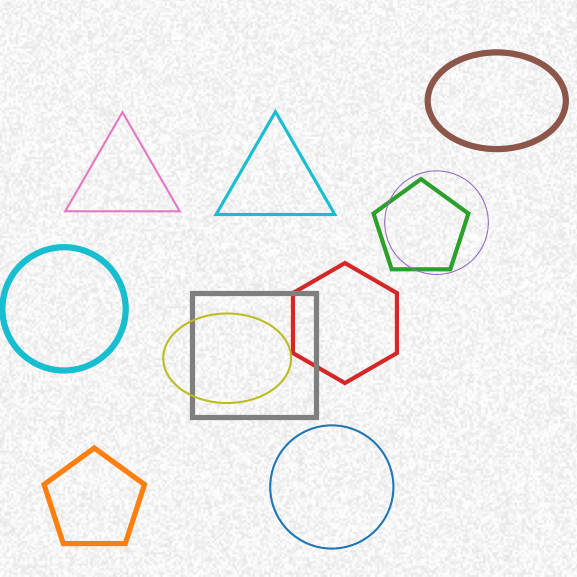[{"shape": "circle", "thickness": 1, "radius": 0.53, "center": [0.575, 0.156]}, {"shape": "pentagon", "thickness": 2.5, "radius": 0.46, "center": [0.163, 0.132]}, {"shape": "pentagon", "thickness": 2, "radius": 0.43, "center": [0.729, 0.603]}, {"shape": "hexagon", "thickness": 2, "radius": 0.52, "center": [0.597, 0.44]}, {"shape": "circle", "thickness": 0.5, "radius": 0.45, "center": [0.756, 0.614]}, {"shape": "oval", "thickness": 3, "radius": 0.6, "center": [0.86, 0.825]}, {"shape": "triangle", "thickness": 1, "radius": 0.57, "center": [0.212, 0.69]}, {"shape": "square", "thickness": 2.5, "radius": 0.54, "center": [0.44, 0.384]}, {"shape": "oval", "thickness": 1, "radius": 0.55, "center": [0.393, 0.379]}, {"shape": "circle", "thickness": 3, "radius": 0.53, "center": [0.111, 0.464]}, {"shape": "triangle", "thickness": 1.5, "radius": 0.59, "center": [0.477, 0.687]}]